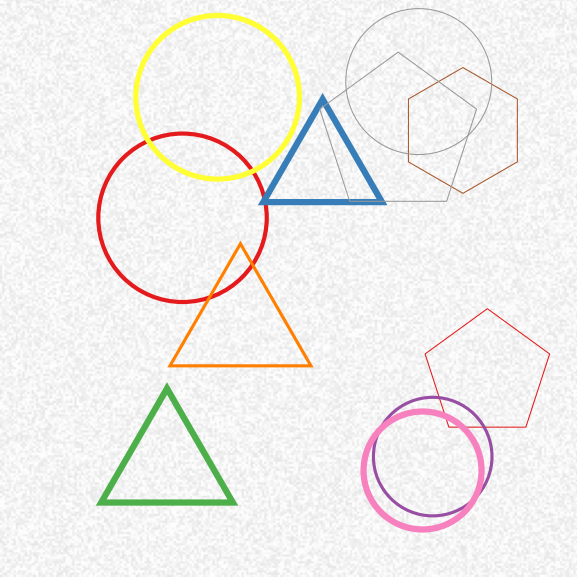[{"shape": "circle", "thickness": 2, "radius": 0.73, "center": [0.316, 0.622]}, {"shape": "pentagon", "thickness": 0.5, "radius": 0.57, "center": [0.844, 0.351]}, {"shape": "triangle", "thickness": 3, "radius": 0.59, "center": [0.559, 0.709]}, {"shape": "triangle", "thickness": 3, "radius": 0.66, "center": [0.289, 0.195]}, {"shape": "circle", "thickness": 1.5, "radius": 0.51, "center": [0.749, 0.209]}, {"shape": "triangle", "thickness": 1.5, "radius": 0.7, "center": [0.416, 0.436]}, {"shape": "circle", "thickness": 2.5, "radius": 0.71, "center": [0.377, 0.831]}, {"shape": "hexagon", "thickness": 0.5, "radius": 0.54, "center": [0.802, 0.773]}, {"shape": "circle", "thickness": 3, "radius": 0.51, "center": [0.732, 0.184]}, {"shape": "circle", "thickness": 0.5, "radius": 0.63, "center": [0.725, 0.858]}, {"shape": "pentagon", "thickness": 0.5, "radius": 0.71, "center": [0.689, 0.766]}]